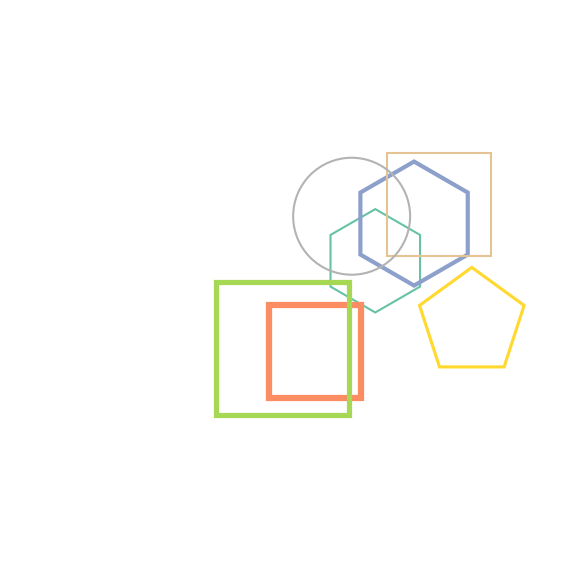[{"shape": "hexagon", "thickness": 1, "radius": 0.45, "center": [0.65, 0.548]}, {"shape": "square", "thickness": 3, "radius": 0.4, "center": [0.545, 0.391]}, {"shape": "hexagon", "thickness": 2, "radius": 0.54, "center": [0.717, 0.612]}, {"shape": "square", "thickness": 2.5, "radius": 0.58, "center": [0.489, 0.395]}, {"shape": "pentagon", "thickness": 1.5, "radius": 0.48, "center": [0.817, 0.441]}, {"shape": "square", "thickness": 1, "radius": 0.45, "center": [0.76, 0.645]}, {"shape": "circle", "thickness": 1, "radius": 0.51, "center": [0.609, 0.625]}]